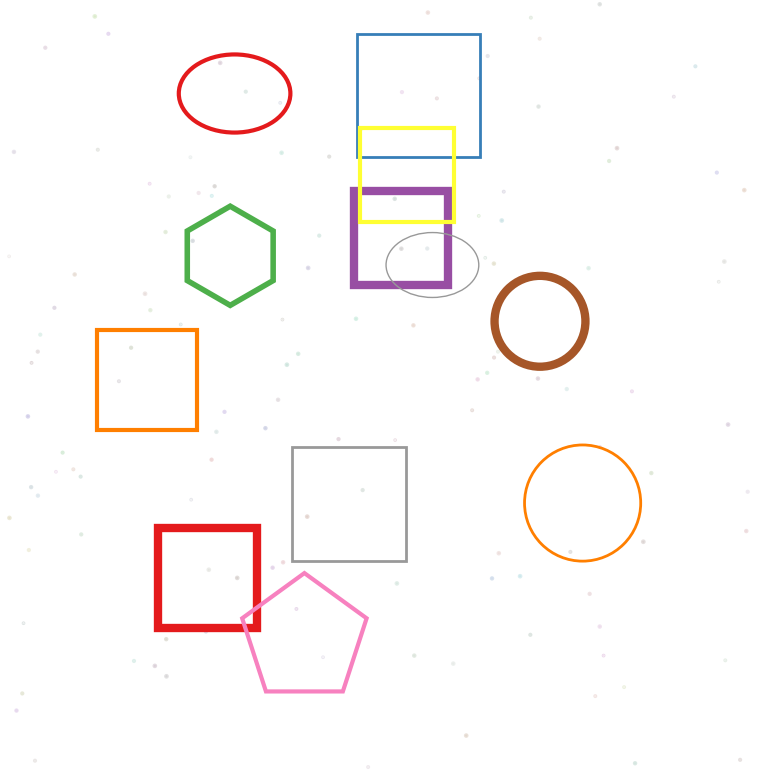[{"shape": "square", "thickness": 3, "radius": 0.32, "center": [0.27, 0.249]}, {"shape": "oval", "thickness": 1.5, "radius": 0.36, "center": [0.305, 0.879]}, {"shape": "square", "thickness": 1, "radius": 0.4, "center": [0.544, 0.876]}, {"shape": "hexagon", "thickness": 2, "radius": 0.32, "center": [0.299, 0.668]}, {"shape": "square", "thickness": 3, "radius": 0.31, "center": [0.52, 0.691]}, {"shape": "circle", "thickness": 1, "radius": 0.38, "center": [0.757, 0.347]}, {"shape": "square", "thickness": 1.5, "radius": 0.32, "center": [0.191, 0.506]}, {"shape": "square", "thickness": 1.5, "radius": 0.31, "center": [0.529, 0.772]}, {"shape": "circle", "thickness": 3, "radius": 0.3, "center": [0.701, 0.583]}, {"shape": "pentagon", "thickness": 1.5, "radius": 0.42, "center": [0.395, 0.171]}, {"shape": "square", "thickness": 1, "radius": 0.37, "center": [0.453, 0.345]}, {"shape": "oval", "thickness": 0.5, "radius": 0.3, "center": [0.562, 0.656]}]